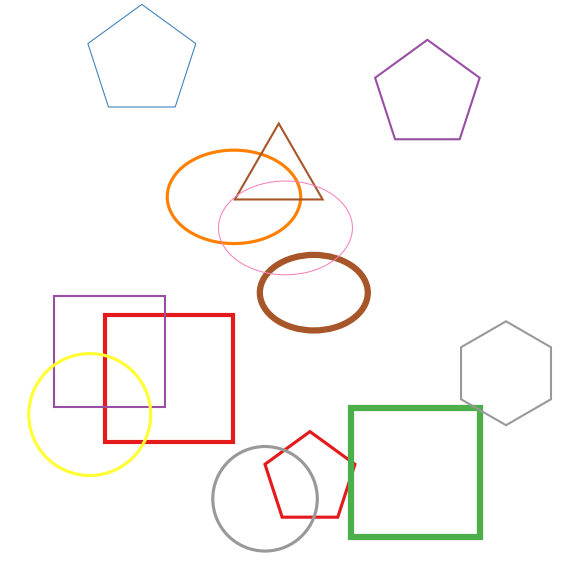[{"shape": "pentagon", "thickness": 1.5, "radius": 0.41, "center": [0.537, 0.17]}, {"shape": "square", "thickness": 2, "radius": 0.55, "center": [0.293, 0.344]}, {"shape": "pentagon", "thickness": 0.5, "radius": 0.49, "center": [0.246, 0.893]}, {"shape": "square", "thickness": 3, "radius": 0.56, "center": [0.719, 0.181]}, {"shape": "pentagon", "thickness": 1, "radius": 0.48, "center": [0.74, 0.835]}, {"shape": "square", "thickness": 1, "radius": 0.48, "center": [0.189, 0.391]}, {"shape": "oval", "thickness": 1.5, "radius": 0.58, "center": [0.405, 0.658]}, {"shape": "circle", "thickness": 1.5, "radius": 0.53, "center": [0.155, 0.281]}, {"shape": "oval", "thickness": 3, "radius": 0.47, "center": [0.543, 0.492]}, {"shape": "triangle", "thickness": 1, "radius": 0.44, "center": [0.483, 0.698]}, {"shape": "oval", "thickness": 0.5, "radius": 0.58, "center": [0.494, 0.604]}, {"shape": "circle", "thickness": 1.5, "radius": 0.45, "center": [0.459, 0.135]}, {"shape": "hexagon", "thickness": 1, "radius": 0.45, "center": [0.876, 0.353]}]